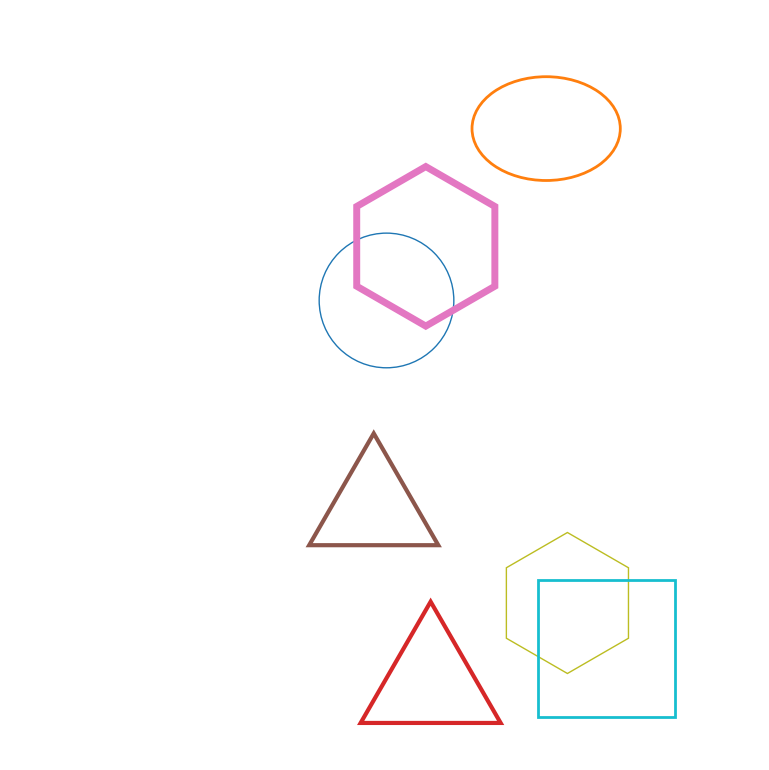[{"shape": "circle", "thickness": 0.5, "radius": 0.44, "center": [0.502, 0.61]}, {"shape": "oval", "thickness": 1, "radius": 0.48, "center": [0.709, 0.833]}, {"shape": "triangle", "thickness": 1.5, "radius": 0.52, "center": [0.559, 0.114]}, {"shape": "triangle", "thickness": 1.5, "radius": 0.48, "center": [0.485, 0.34]}, {"shape": "hexagon", "thickness": 2.5, "radius": 0.52, "center": [0.553, 0.68]}, {"shape": "hexagon", "thickness": 0.5, "radius": 0.46, "center": [0.737, 0.217]}, {"shape": "square", "thickness": 1, "radius": 0.45, "center": [0.787, 0.158]}]